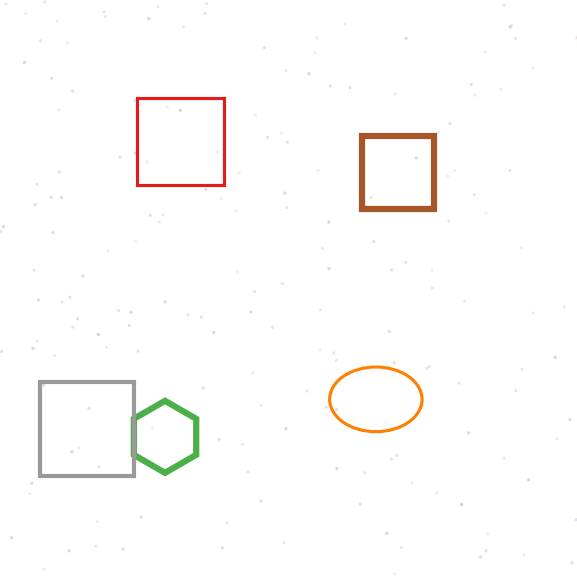[{"shape": "square", "thickness": 1.5, "radius": 0.38, "center": [0.312, 0.754]}, {"shape": "hexagon", "thickness": 3, "radius": 0.31, "center": [0.286, 0.243]}, {"shape": "oval", "thickness": 1.5, "radius": 0.4, "center": [0.651, 0.308]}, {"shape": "square", "thickness": 3, "radius": 0.31, "center": [0.689, 0.7]}, {"shape": "square", "thickness": 2, "radius": 0.41, "center": [0.15, 0.257]}]